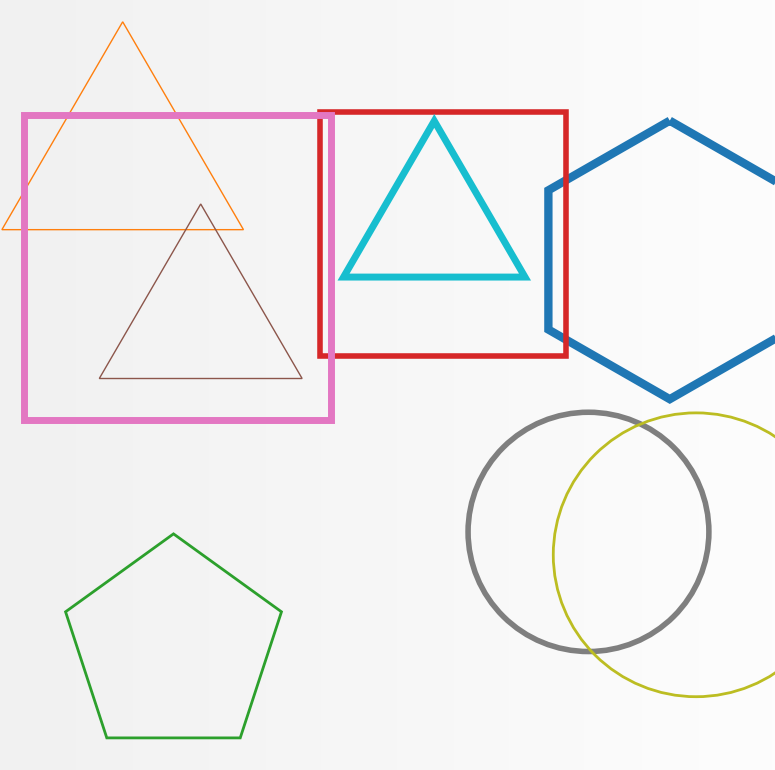[{"shape": "hexagon", "thickness": 3, "radius": 0.9, "center": [0.864, 0.662]}, {"shape": "triangle", "thickness": 0.5, "radius": 0.9, "center": [0.158, 0.792]}, {"shape": "pentagon", "thickness": 1, "radius": 0.73, "center": [0.224, 0.16]}, {"shape": "square", "thickness": 2, "radius": 0.79, "center": [0.572, 0.696]}, {"shape": "triangle", "thickness": 0.5, "radius": 0.76, "center": [0.259, 0.584]}, {"shape": "square", "thickness": 2.5, "radius": 0.99, "center": [0.23, 0.653]}, {"shape": "circle", "thickness": 2, "radius": 0.78, "center": [0.759, 0.309]}, {"shape": "circle", "thickness": 1, "radius": 0.92, "center": [0.898, 0.279]}, {"shape": "triangle", "thickness": 2.5, "radius": 0.68, "center": [0.56, 0.708]}]